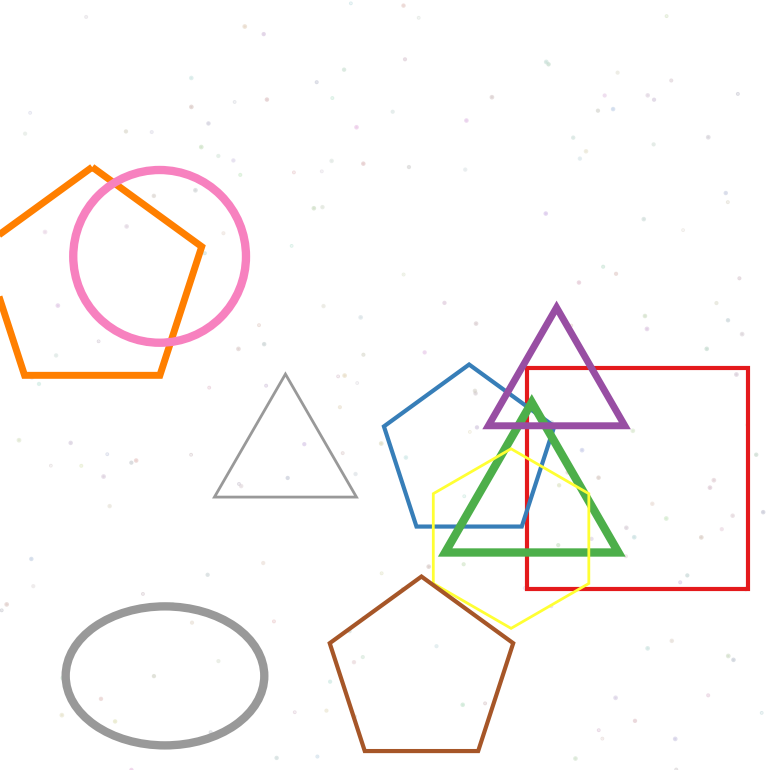[{"shape": "square", "thickness": 1.5, "radius": 0.72, "center": [0.828, 0.379]}, {"shape": "pentagon", "thickness": 1.5, "radius": 0.58, "center": [0.609, 0.41]}, {"shape": "triangle", "thickness": 3, "radius": 0.65, "center": [0.691, 0.347]}, {"shape": "triangle", "thickness": 2.5, "radius": 0.51, "center": [0.723, 0.498]}, {"shape": "pentagon", "thickness": 2.5, "radius": 0.75, "center": [0.12, 0.634]}, {"shape": "hexagon", "thickness": 1, "radius": 0.58, "center": [0.664, 0.301]}, {"shape": "pentagon", "thickness": 1.5, "radius": 0.63, "center": [0.547, 0.126]}, {"shape": "circle", "thickness": 3, "radius": 0.56, "center": [0.207, 0.667]}, {"shape": "triangle", "thickness": 1, "radius": 0.53, "center": [0.371, 0.408]}, {"shape": "oval", "thickness": 3, "radius": 0.64, "center": [0.214, 0.122]}]